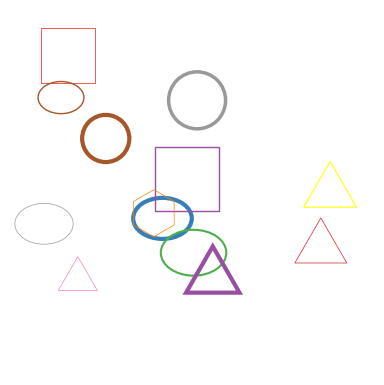[{"shape": "triangle", "thickness": 0.5, "radius": 0.39, "center": [0.833, 0.356]}, {"shape": "square", "thickness": 0.5, "radius": 0.35, "center": [0.176, 0.856]}, {"shape": "oval", "thickness": 3, "radius": 0.38, "center": [0.422, 0.433]}, {"shape": "oval", "thickness": 1.5, "radius": 0.43, "center": [0.503, 0.344]}, {"shape": "triangle", "thickness": 3, "radius": 0.4, "center": [0.553, 0.28]}, {"shape": "square", "thickness": 1, "radius": 0.42, "center": [0.485, 0.535]}, {"shape": "hexagon", "thickness": 0.5, "radius": 0.31, "center": [0.399, 0.446]}, {"shape": "triangle", "thickness": 1, "radius": 0.4, "center": [0.857, 0.501]}, {"shape": "circle", "thickness": 3, "radius": 0.31, "center": [0.275, 0.64]}, {"shape": "oval", "thickness": 1, "radius": 0.3, "center": [0.158, 0.747]}, {"shape": "triangle", "thickness": 0.5, "radius": 0.29, "center": [0.202, 0.275]}, {"shape": "circle", "thickness": 2.5, "radius": 0.37, "center": [0.512, 0.739]}, {"shape": "oval", "thickness": 0.5, "radius": 0.38, "center": [0.114, 0.419]}]